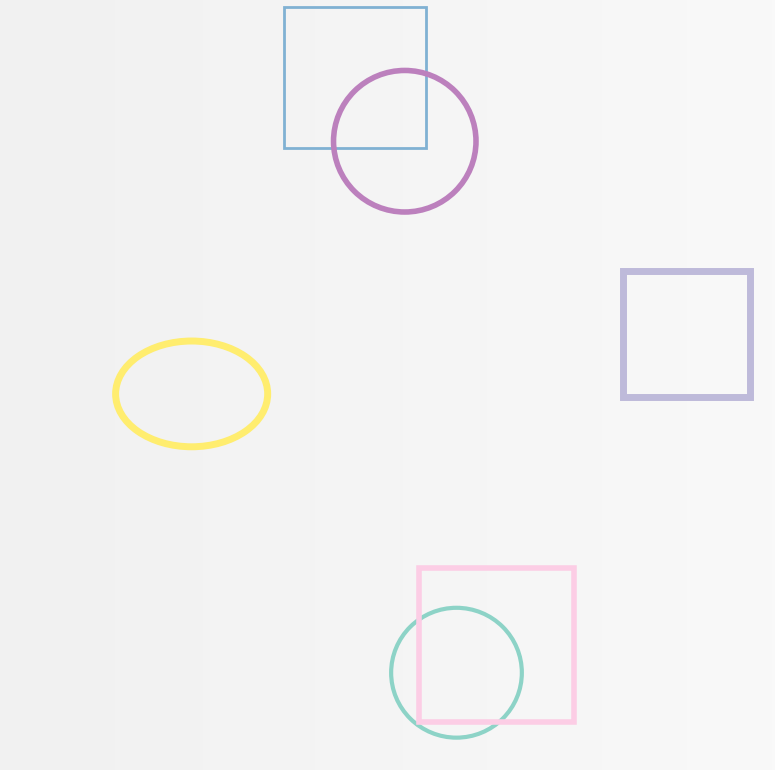[{"shape": "circle", "thickness": 1.5, "radius": 0.42, "center": [0.589, 0.126]}, {"shape": "square", "thickness": 2.5, "radius": 0.41, "center": [0.886, 0.566]}, {"shape": "square", "thickness": 1, "radius": 0.46, "center": [0.458, 0.899]}, {"shape": "square", "thickness": 2, "radius": 0.5, "center": [0.64, 0.162]}, {"shape": "circle", "thickness": 2, "radius": 0.46, "center": [0.522, 0.817]}, {"shape": "oval", "thickness": 2.5, "radius": 0.49, "center": [0.247, 0.488]}]